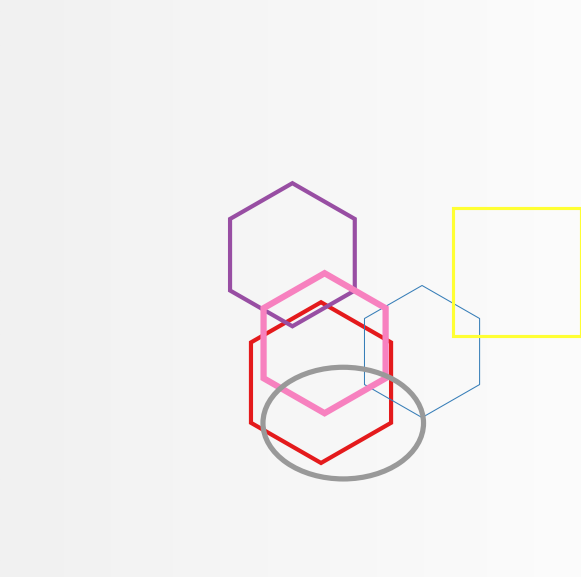[{"shape": "hexagon", "thickness": 2, "radius": 0.7, "center": [0.552, 0.337]}, {"shape": "hexagon", "thickness": 0.5, "radius": 0.57, "center": [0.726, 0.39]}, {"shape": "hexagon", "thickness": 2, "radius": 0.62, "center": [0.503, 0.558]}, {"shape": "square", "thickness": 1.5, "radius": 0.55, "center": [0.889, 0.528]}, {"shape": "hexagon", "thickness": 3, "radius": 0.61, "center": [0.558, 0.405]}, {"shape": "oval", "thickness": 2.5, "radius": 0.69, "center": [0.591, 0.266]}]